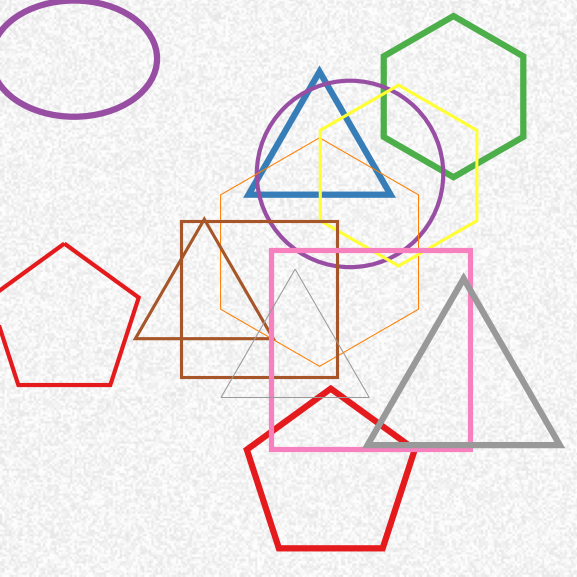[{"shape": "pentagon", "thickness": 2, "radius": 0.68, "center": [0.111, 0.442]}, {"shape": "pentagon", "thickness": 3, "radius": 0.76, "center": [0.573, 0.173]}, {"shape": "triangle", "thickness": 3, "radius": 0.71, "center": [0.553, 0.733]}, {"shape": "hexagon", "thickness": 3, "radius": 0.7, "center": [0.785, 0.832]}, {"shape": "oval", "thickness": 3, "radius": 0.72, "center": [0.128, 0.898]}, {"shape": "circle", "thickness": 2, "radius": 0.81, "center": [0.606, 0.698]}, {"shape": "hexagon", "thickness": 0.5, "radius": 0.99, "center": [0.553, 0.563]}, {"shape": "hexagon", "thickness": 1.5, "radius": 0.78, "center": [0.69, 0.695]}, {"shape": "triangle", "thickness": 1.5, "radius": 0.69, "center": [0.354, 0.482]}, {"shape": "square", "thickness": 1.5, "radius": 0.67, "center": [0.449, 0.482]}, {"shape": "square", "thickness": 2.5, "radius": 0.86, "center": [0.642, 0.394]}, {"shape": "triangle", "thickness": 0.5, "radius": 0.74, "center": [0.511, 0.385]}, {"shape": "triangle", "thickness": 3, "radius": 0.96, "center": [0.803, 0.324]}]